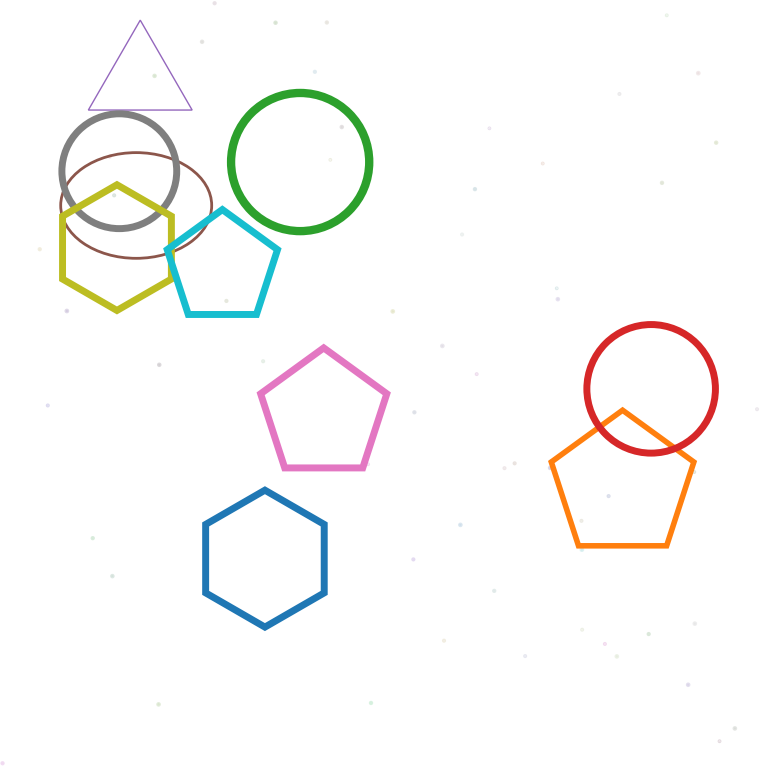[{"shape": "hexagon", "thickness": 2.5, "radius": 0.44, "center": [0.344, 0.274]}, {"shape": "pentagon", "thickness": 2, "radius": 0.49, "center": [0.809, 0.37]}, {"shape": "circle", "thickness": 3, "radius": 0.45, "center": [0.39, 0.79]}, {"shape": "circle", "thickness": 2.5, "radius": 0.42, "center": [0.846, 0.495]}, {"shape": "triangle", "thickness": 0.5, "radius": 0.39, "center": [0.182, 0.896]}, {"shape": "oval", "thickness": 1, "radius": 0.49, "center": [0.177, 0.733]}, {"shape": "pentagon", "thickness": 2.5, "radius": 0.43, "center": [0.42, 0.462]}, {"shape": "circle", "thickness": 2.5, "radius": 0.37, "center": [0.155, 0.778]}, {"shape": "hexagon", "thickness": 2.5, "radius": 0.41, "center": [0.152, 0.678]}, {"shape": "pentagon", "thickness": 2.5, "radius": 0.38, "center": [0.289, 0.653]}]